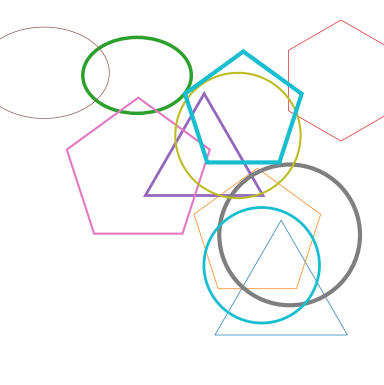[{"shape": "triangle", "thickness": 0.5, "radius": 0.99, "center": [0.73, 0.229]}, {"shape": "pentagon", "thickness": 0.5, "radius": 0.87, "center": [0.668, 0.39]}, {"shape": "oval", "thickness": 2.5, "radius": 0.7, "center": [0.356, 0.804]}, {"shape": "hexagon", "thickness": 0.5, "radius": 0.79, "center": [0.886, 0.791]}, {"shape": "triangle", "thickness": 2, "radius": 0.88, "center": [0.53, 0.58]}, {"shape": "oval", "thickness": 0.5, "radius": 0.85, "center": [0.114, 0.811]}, {"shape": "pentagon", "thickness": 1.5, "radius": 0.98, "center": [0.359, 0.551]}, {"shape": "circle", "thickness": 3, "radius": 0.91, "center": [0.752, 0.39]}, {"shape": "circle", "thickness": 1.5, "radius": 0.81, "center": [0.618, 0.648]}, {"shape": "circle", "thickness": 2, "radius": 0.75, "center": [0.68, 0.311]}, {"shape": "pentagon", "thickness": 3, "radius": 0.8, "center": [0.632, 0.707]}]